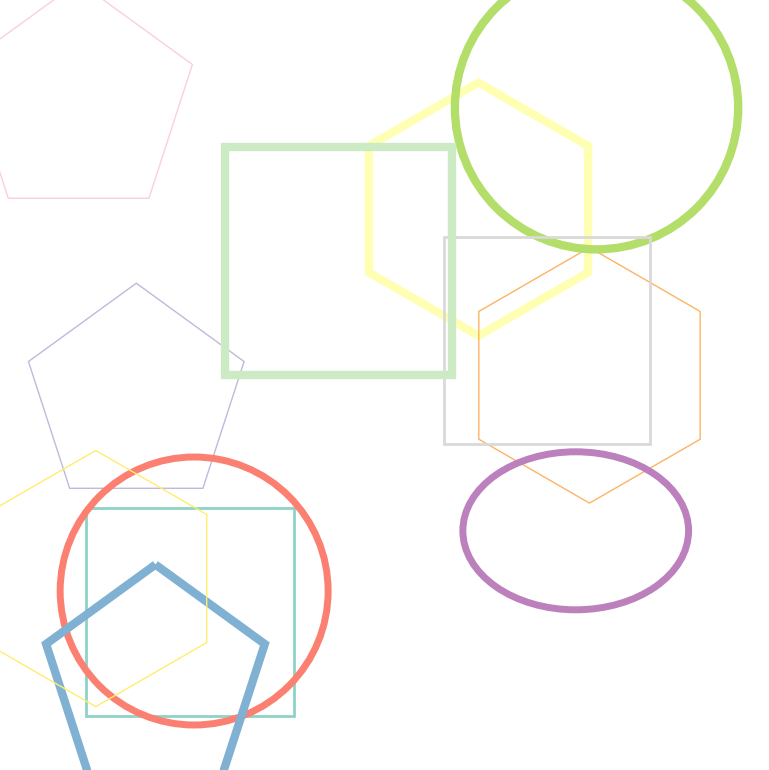[{"shape": "square", "thickness": 1, "radius": 0.68, "center": [0.247, 0.205]}, {"shape": "hexagon", "thickness": 3, "radius": 0.82, "center": [0.621, 0.728]}, {"shape": "pentagon", "thickness": 0.5, "radius": 0.74, "center": [0.177, 0.485]}, {"shape": "circle", "thickness": 2.5, "radius": 0.87, "center": [0.252, 0.232]}, {"shape": "pentagon", "thickness": 3, "radius": 0.75, "center": [0.202, 0.117]}, {"shape": "hexagon", "thickness": 0.5, "radius": 0.83, "center": [0.766, 0.513]}, {"shape": "circle", "thickness": 3, "radius": 0.92, "center": [0.775, 0.86]}, {"shape": "pentagon", "thickness": 0.5, "radius": 0.78, "center": [0.102, 0.868]}, {"shape": "square", "thickness": 1, "radius": 0.67, "center": [0.71, 0.558]}, {"shape": "oval", "thickness": 2.5, "radius": 0.73, "center": [0.748, 0.311]}, {"shape": "square", "thickness": 3, "radius": 0.74, "center": [0.439, 0.661]}, {"shape": "hexagon", "thickness": 0.5, "radius": 0.83, "center": [0.124, 0.249]}]